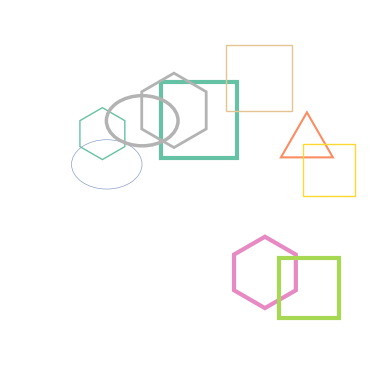[{"shape": "square", "thickness": 3, "radius": 0.49, "center": [0.518, 0.687]}, {"shape": "hexagon", "thickness": 1, "radius": 0.34, "center": [0.266, 0.653]}, {"shape": "triangle", "thickness": 1.5, "radius": 0.39, "center": [0.797, 0.63]}, {"shape": "oval", "thickness": 0.5, "radius": 0.46, "center": [0.277, 0.573]}, {"shape": "hexagon", "thickness": 3, "radius": 0.46, "center": [0.688, 0.292]}, {"shape": "square", "thickness": 3, "radius": 0.38, "center": [0.802, 0.252]}, {"shape": "square", "thickness": 1, "radius": 0.34, "center": [0.855, 0.558]}, {"shape": "square", "thickness": 1, "radius": 0.43, "center": [0.673, 0.798]}, {"shape": "hexagon", "thickness": 2, "radius": 0.48, "center": [0.452, 0.713]}, {"shape": "oval", "thickness": 2.5, "radius": 0.47, "center": [0.369, 0.686]}]